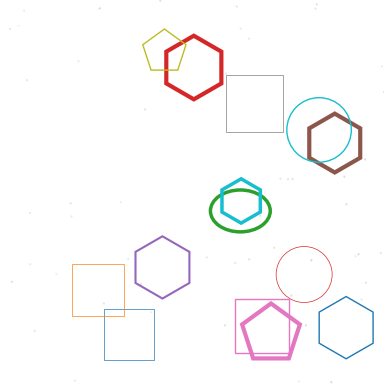[{"shape": "hexagon", "thickness": 1, "radius": 0.4, "center": [0.899, 0.149]}, {"shape": "square", "thickness": 0.5, "radius": 0.33, "center": [0.335, 0.131]}, {"shape": "square", "thickness": 0.5, "radius": 0.34, "center": [0.253, 0.247]}, {"shape": "oval", "thickness": 2.5, "radius": 0.39, "center": [0.624, 0.452]}, {"shape": "circle", "thickness": 0.5, "radius": 0.36, "center": [0.79, 0.287]}, {"shape": "hexagon", "thickness": 3, "radius": 0.41, "center": [0.503, 0.825]}, {"shape": "hexagon", "thickness": 1.5, "radius": 0.4, "center": [0.422, 0.305]}, {"shape": "hexagon", "thickness": 3, "radius": 0.38, "center": [0.87, 0.628]}, {"shape": "pentagon", "thickness": 3, "radius": 0.39, "center": [0.704, 0.133]}, {"shape": "square", "thickness": 1, "radius": 0.35, "center": [0.682, 0.153]}, {"shape": "square", "thickness": 0.5, "radius": 0.37, "center": [0.661, 0.731]}, {"shape": "pentagon", "thickness": 1, "radius": 0.3, "center": [0.427, 0.866]}, {"shape": "hexagon", "thickness": 2.5, "radius": 0.29, "center": [0.626, 0.478]}, {"shape": "circle", "thickness": 1, "radius": 0.42, "center": [0.829, 0.662]}]